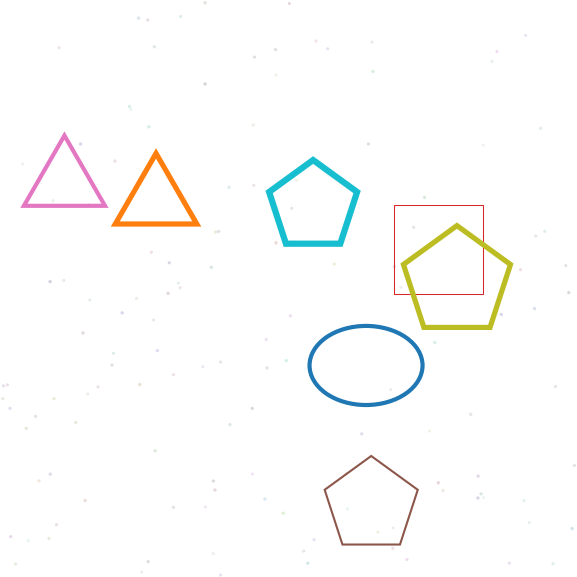[{"shape": "oval", "thickness": 2, "radius": 0.49, "center": [0.634, 0.366]}, {"shape": "triangle", "thickness": 2.5, "radius": 0.41, "center": [0.27, 0.652]}, {"shape": "square", "thickness": 0.5, "radius": 0.39, "center": [0.759, 0.567]}, {"shape": "pentagon", "thickness": 1, "radius": 0.42, "center": [0.643, 0.125]}, {"shape": "triangle", "thickness": 2, "radius": 0.41, "center": [0.112, 0.683]}, {"shape": "pentagon", "thickness": 2.5, "radius": 0.49, "center": [0.791, 0.511]}, {"shape": "pentagon", "thickness": 3, "radius": 0.4, "center": [0.542, 0.642]}]